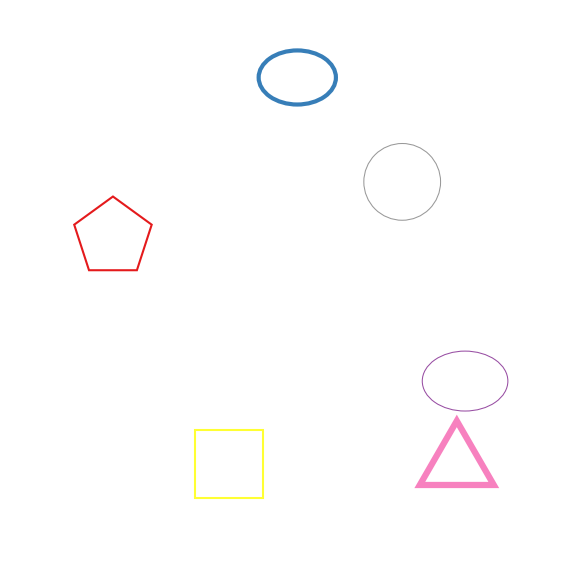[{"shape": "pentagon", "thickness": 1, "radius": 0.35, "center": [0.196, 0.588]}, {"shape": "oval", "thickness": 2, "radius": 0.33, "center": [0.515, 0.865]}, {"shape": "oval", "thickness": 0.5, "radius": 0.37, "center": [0.805, 0.339]}, {"shape": "square", "thickness": 1, "radius": 0.29, "center": [0.396, 0.195]}, {"shape": "triangle", "thickness": 3, "radius": 0.37, "center": [0.791, 0.196]}, {"shape": "circle", "thickness": 0.5, "radius": 0.33, "center": [0.696, 0.684]}]